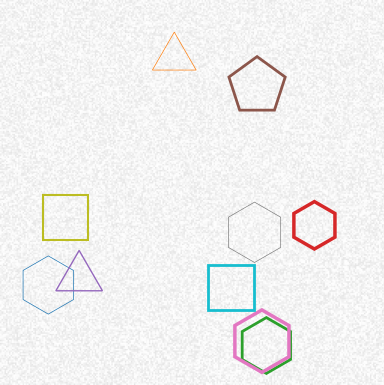[{"shape": "hexagon", "thickness": 0.5, "radius": 0.38, "center": [0.125, 0.26]}, {"shape": "triangle", "thickness": 0.5, "radius": 0.33, "center": [0.453, 0.851]}, {"shape": "hexagon", "thickness": 2, "radius": 0.36, "center": [0.692, 0.103]}, {"shape": "hexagon", "thickness": 2.5, "radius": 0.31, "center": [0.817, 0.415]}, {"shape": "triangle", "thickness": 1, "radius": 0.35, "center": [0.206, 0.28]}, {"shape": "pentagon", "thickness": 2, "radius": 0.38, "center": [0.668, 0.776]}, {"shape": "hexagon", "thickness": 2.5, "radius": 0.41, "center": [0.68, 0.114]}, {"shape": "hexagon", "thickness": 0.5, "radius": 0.39, "center": [0.661, 0.397]}, {"shape": "square", "thickness": 1.5, "radius": 0.29, "center": [0.17, 0.436]}, {"shape": "square", "thickness": 2, "radius": 0.3, "center": [0.6, 0.254]}]